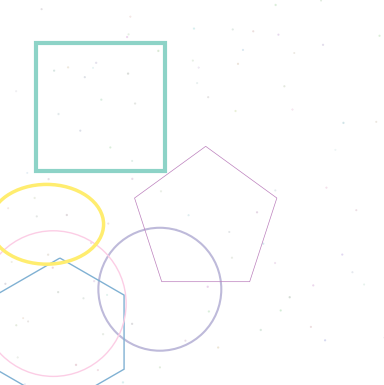[{"shape": "square", "thickness": 3, "radius": 0.83, "center": [0.261, 0.722]}, {"shape": "circle", "thickness": 1.5, "radius": 0.8, "center": [0.415, 0.249]}, {"shape": "hexagon", "thickness": 1, "radius": 0.96, "center": [0.156, 0.137]}, {"shape": "circle", "thickness": 1, "radius": 0.95, "center": [0.138, 0.211]}, {"shape": "pentagon", "thickness": 0.5, "radius": 0.97, "center": [0.534, 0.426]}, {"shape": "oval", "thickness": 2.5, "radius": 0.74, "center": [0.121, 0.417]}]